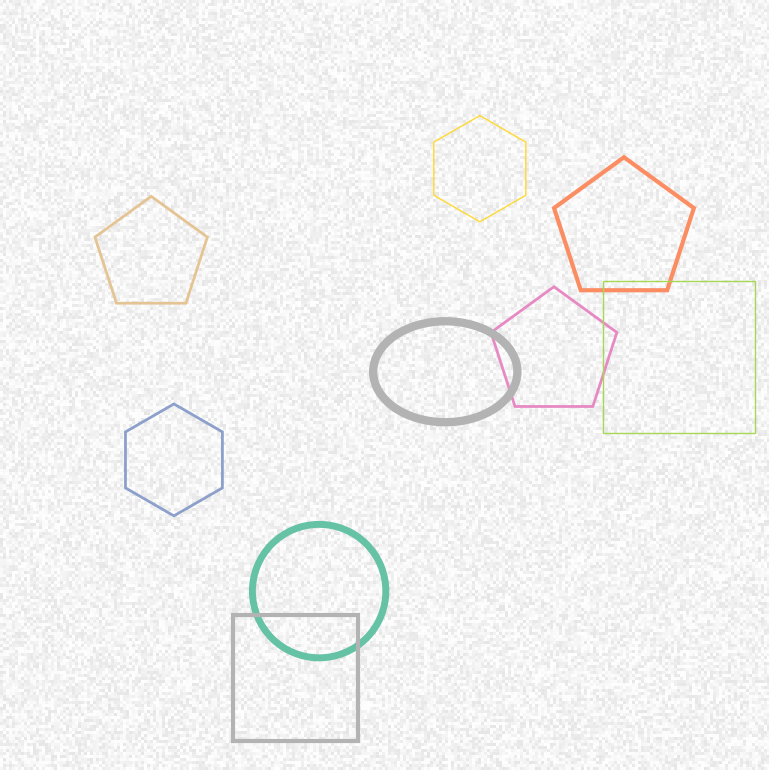[{"shape": "circle", "thickness": 2.5, "radius": 0.43, "center": [0.414, 0.232]}, {"shape": "pentagon", "thickness": 1.5, "radius": 0.48, "center": [0.81, 0.7]}, {"shape": "hexagon", "thickness": 1, "radius": 0.36, "center": [0.226, 0.403]}, {"shape": "pentagon", "thickness": 1, "radius": 0.43, "center": [0.719, 0.542]}, {"shape": "square", "thickness": 0.5, "radius": 0.49, "center": [0.882, 0.536]}, {"shape": "hexagon", "thickness": 0.5, "radius": 0.34, "center": [0.623, 0.781]}, {"shape": "pentagon", "thickness": 1, "radius": 0.38, "center": [0.196, 0.668]}, {"shape": "oval", "thickness": 3, "radius": 0.47, "center": [0.578, 0.517]}, {"shape": "square", "thickness": 1.5, "radius": 0.41, "center": [0.384, 0.12]}]